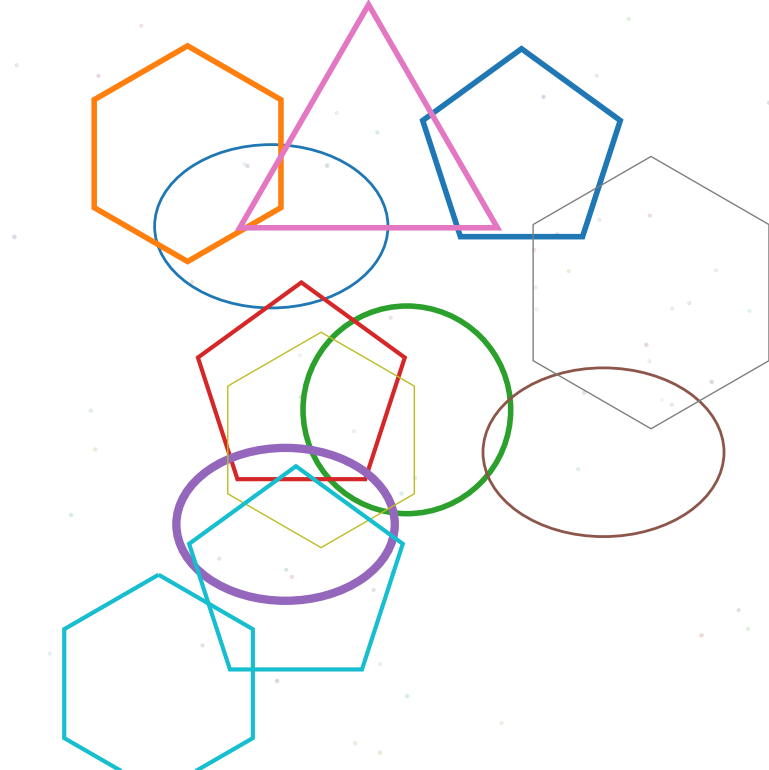[{"shape": "pentagon", "thickness": 2, "radius": 0.67, "center": [0.677, 0.802]}, {"shape": "oval", "thickness": 1, "radius": 0.76, "center": [0.352, 0.706]}, {"shape": "hexagon", "thickness": 2, "radius": 0.7, "center": [0.244, 0.8]}, {"shape": "circle", "thickness": 2, "radius": 0.67, "center": [0.528, 0.468]}, {"shape": "pentagon", "thickness": 1.5, "radius": 0.71, "center": [0.391, 0.492]}, {"shape": "oval", "thickness": 3, "radius": 0.71, "center": [0.371, 0.319]}, {"shape": "oval", "thickness": 1, "radius": 0.78, "center": [0.784, 0.413]}, {"shape": "triangle", "thickness": 2, "radius": 0.97, "center": [0.479, 0.801]}, {"shape": "hexagon", "thickness": 0.5, "radius": 0.88, "center": [0.845, 0.62]}, {"shape": "hexagon", "thickness": 0.5, "radius": 0.7, "center": [0.417, 0.429]}, {"shape": "pentagon", "thickness": 1.5, "radius": 0.73, "center": [0.384, 0.249]}, {"shape": "hexagon", "thickness": 1.5, "radius": 0.71, "center": [0.206, 0.112]}]